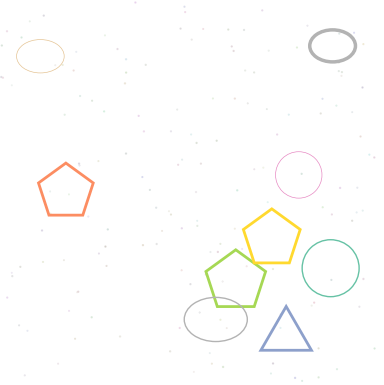[{"shape": "circle", "thickness": 1, "radius": 0.37, "center": [0.859, 0.303]}, {"shape": "pentagon", "thickness": 2, "radius": 0.37, "center": [0.171, 0.502]}, {"shape": "triangle", "thickness": 2, "radius": 0.38, "center": [0.743, 0.128]}, {"shape": "circle", "thickness": 0.5, "radius": 0.3, "center": [0.776, 0.546]}, {"shape": "pentagon", "thickness": 2, "radius": 0.41, "center": [0.612, 0.27]}, {"shape": "pentagon", "thickness": 2, "radius": 0.39, "center": [0.706, 0.38]}, {"shape": "oval", "thickness": 0.5, "radius": 0.31, "center": [0.105, 0.854]}, {"shape": "oval", "thickness": 2.5, "radius": 0.3, "center": [0.864, 0.881]}, {"shape": "oval", "thickness": 1, "radius": 0.41, "center": [0.56, 0.17]}]